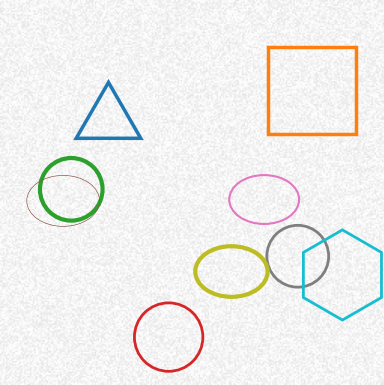[{"shape": "triangle", "thickness": 2.5, "radius": 0.48, "center": [0.282, 0.689]}, {"shape": "square", "thickness": 2.5, "radius": 0.57, "center": [0.81, 0.765]}, {"shape": "circle", "thickness": 3, "radius": 0.41, "center": [0.185, 0.508]}, {"shape": "circle", "thickness": 2, "radius": 0.44, "center": [0.438, 0.124]}, {"shape": "oval", "thickness": 0.5, "radius": 0.47, "center": [0.164, 0.478]}, {"shape": "oval", "thickness": 1.5, "radius": 0.45, "center": [0.686, 0.482]}, {"shape": "circle", "thickness": 2, "radius": 0.4, "center": [0.773, 0.334]}, {"shape": "oval", "thickness": 3, "radius": 0.47, "center": [0.601, 0.295]}, {"shape": "hexagon", "thickness": 2, "radius": 0.59, "center": [0.889, 0.286]}]